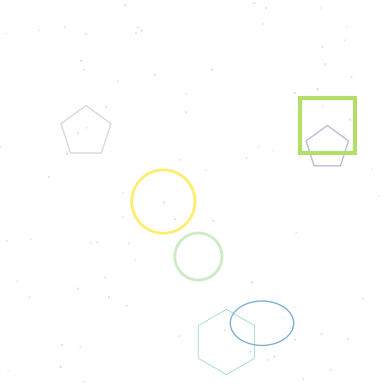[{"shape": "hexagon", "thickness": 0.5, "radius": 0.42, "center": [0.588, 0.112]}, {"shape": "pentagon", "thickness": 1, "radius": 0.29, "center": [0.85, 0.616]}, {"shape": "oval", "thickness": 1, "radius": 0.41, "center": [0.681, 0.16]}, {"shape": "square", "thickness": 3, "radius": 0.36, "center": [0.85, 0.675]}, {"shape": "pentagon", "thickness": 1, "radius": 0.34, "center": [0.223, 0.658]}, {"shape": "circle", "thickness": 2, "radius": 0.31, "center": [0.515, 0.334]}, {"shape": "circle", "thickness": 2, "radius": 0.41, "center": [0.424, 0.476]}]